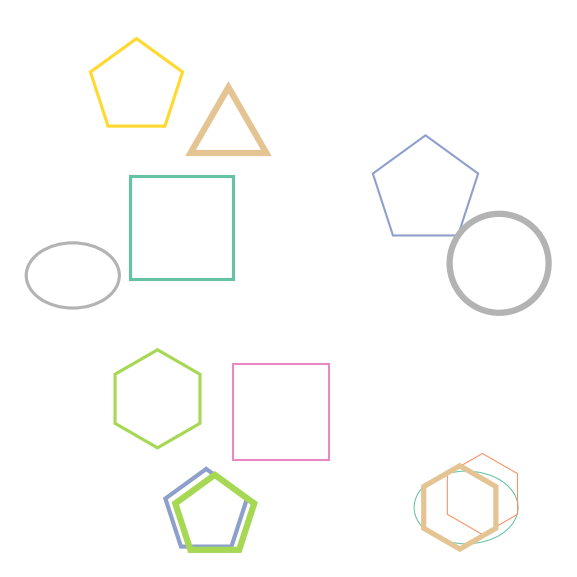[{"shape": "oval", "thickness": 0.5, "radius": 0.45, "center": [0.807, 0.12]}, {"shape": "square", "thickness": 1.5, "radius": 0.45, "center": [0.315, 0.604]}, {"shape": "hexagon", "thickness": 0.5, "radius": 0.35, "center": [0.835, 0.144]}, {"shape": "pentagon", "thickness": 2, "radius": 0.37, "center": [0.357, 0.113]}, {"shape": "pentagon", "thickness": 1, "radius": 0.48, "center": [0.737, 0.669]}, {"shape": "square", "thickness": 1, "radius": 0.41, "center": [0.487, 0.286]}, {"shape": "pentagon", "thickness": 3, "radius": 0.36, "center": [0.372, 0.105]}, {"shape": "hexagon", "thickness": 1.5, "radius": 0.42, "center": [0.273, 0.309]}, {"shape": "pentagon", "thickness": 1.5, "radius": 0.42, "center": [0.236, 0.849]}, {"shape": "hexagon", "thickness": 2.5, "radius": 0.36, "center": [0.796, 0.121]}, {"shape": "triangle", "thickness": 3, "radius": 0.38, "center": [0.396, 0.772]}, {"shape": "circle", "thickness": 3, "radius": 0.43, "center": [0.864, 0.543]}, {"shape": "oval", "thickness": 1.5, "radius": 0.4, "center": [0.126, 0.522]}]